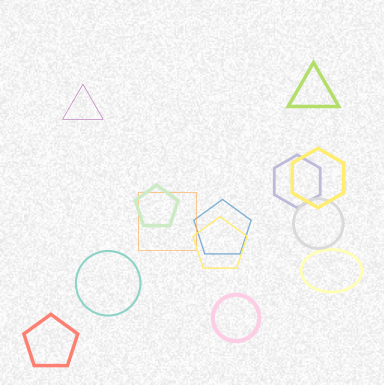[{"shape": "circle", "thickness": 1.5, "radius": 0.42, "center": [0.281, 0.264]}, {"shape": "oval", "thickness": 2, "radius": 0.39, "center": [0.861, 0.297]}, {"shape": "hexagon", "thickness": 2, "radius": 0.34, "center": [0.772, 0.529]}, {"shape": "pentagon", "thickness": 2.5, "radius": 0.37, "center": [0.132, 0.11]}, {"shape": "pentagon", "thickness": 1, "radius": 0.39, "center": [0.578, 0.404]}, {"shape": "square", "thickness": 0.5, "radius": 0.37, "center": [0.433, 0.427]}, {"shape": "triangle", "thickness": 2.5, "radius": 0.38, "center": [0.814, 0.761]}, {"shape": "circle", "thickness": 3, "radius": 0.3, "center": [0.613, 0.174]}, {"shape": "circle", "thickness": 2, "radius": 0.32, "center": [0.827, 0.419]}, {"shape": "triangle", "thickness": 0.5, "radius": 0.31, "center": [0.215, 0.72]}, {"shape": "pentagon", "thickness": 2.5, "radius": 0.29, "center": [0.407, 0.461]}, {"shape": "hexagon", "thickness": 2.5, "radius": 0.39, "center": [0.826, 0.538]}, {"shape": "pentagon", "thickness": 1, "radius": 0.37, "center": [0.571, 0.363]}]